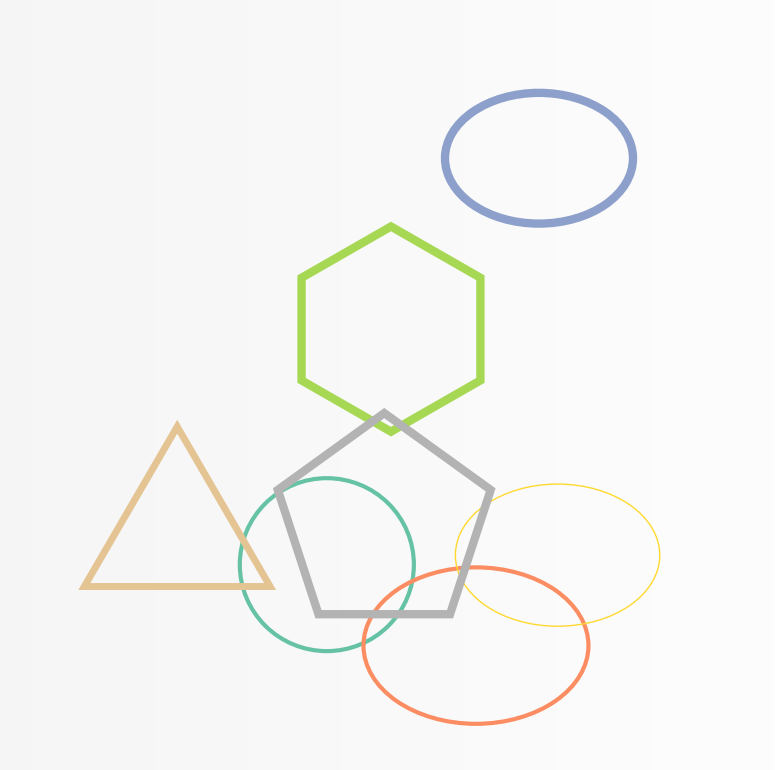[{"shape": "circle", "thickness": 1.5, "radius": 0.56, "center": [0.422, 0.267]}, {"shape": "oval", "thickness": 1.5, "radius": 0.73, "center": [0.614, 0.162]}, {"shape": "oval", "thickness": 3, "radius": 0.61, "center": [0.695, 0.795]}, {"shape": "hexagon", "thickness": 3, "radius": 0.67, "center": [0.504, 0.573]}, {"shape": "oval", "thickness": 0.5, "radius": 0.66, "center": [0.719, 0.279]}, {"shape": "triangle", "thickness": 2.5, "radius": 0.69, "center": [0.229, 0.308]}, {"shape": "pentagon", "thickness": 3, "radius": 0.72, "center": [0.496, 0.319]}]